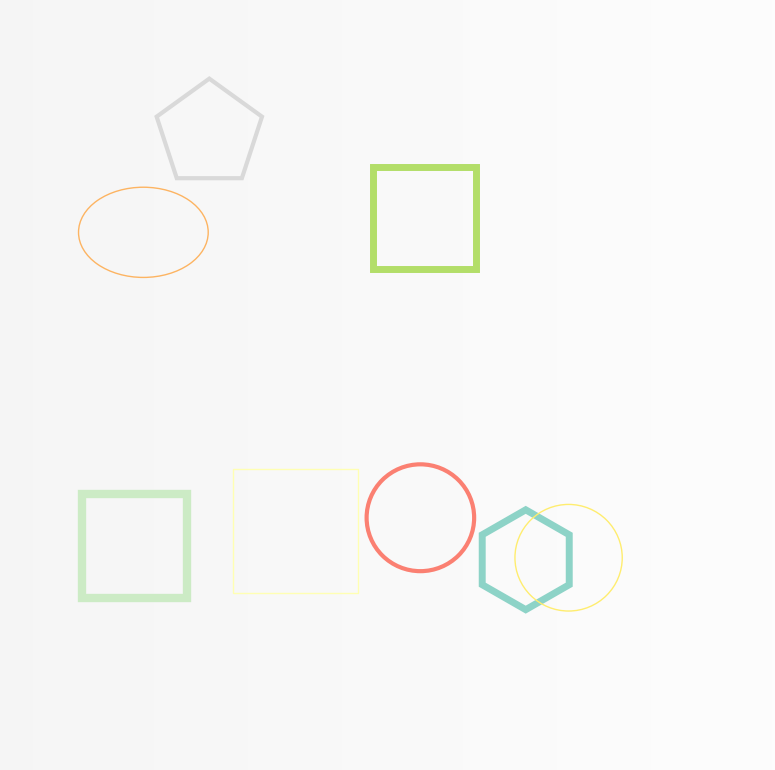[{"shape": "hexagon", "thickness": 2.5, "radius": 0.32, "center": [0.678, 0.273]}, {"shape": "square", "thickness": 0.5, "radius": 0.4, "center": [0.381, 0.31]}, {"shape": "circle", "thickness": 1.5, "radius": 0.35, "center": [0.542, 0.328]}, {"shape": "oval", "thickness": 0.5, "radius": 0.42, "center": [0.185, 0.698]}, {"shape": "square", "thickness": 2.5, "radius": 0.33, "center": [0.548, 0.717]}, {"shape": "pentagon", "thickness": 1.5, "radius": 0.36, "center": [0.27, 0.826]}, {"shape": "square", "thickness": 3, "radius": 0.34, "center": [0.174, 0.291]}, {"shape": "circle", "thickness": 0.5, "radius": 0.35, "center": [0.734, 0.276]}]